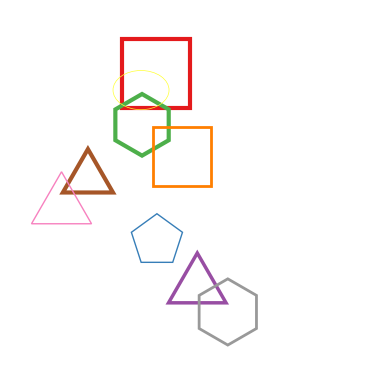[{"shape": "square", "thickness": 3, "radius": 0.45, "center": [0.405, 0.809]}, {"shape": "pentagon", "thickness": 1, "radius": 0.35, "center": [0.408, 0.375]}, {"shape": "hexagon", "thickness": 3, "radius": 0.4, "center": [0.369, 0.676]}, {"shape": "triangle", "thickness": 2.5, "radius": 0.43, "center": [0.512, 0.257]}, {"shape": "square", "thickness": 2, "radius": 0.38, "center": [0.473, 0.594]}, {"shape": "oval", "thickness": 0.5, "radius": 0.36, "center": [0.366, 0.766]}, {"shape": "triangle", "thickness": 3, "radius": 0.38, "center": [0.228, 0.538]}, {"shape": "triangle", "thickness": 1, "radius": 0.45, "center": [0.16, 0.464]}, {"shape": "hexagon", "thickness": 2, "radius": 0.43, "center": [0.592, 0.19]}]